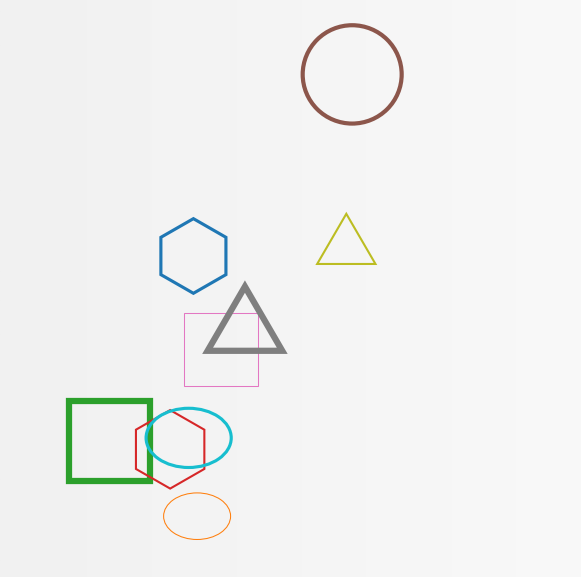[{"shape": "hexagon", "thickness": 1.5, "radius": 0.32, "center": [0.333, 0.556]}, {"shape": "oval", "thickness": 0.5, "radius": 0.29, "center": [0.339, 0.105]}, {"shape": "square", "thickness": 3, "radius": 0.35, "center": [0.189, 0.235]}, {"shape": "hexagon", "thickness": 1, "radius": 0.34, "center": [0.293, 0.221]}, {"shape": "circle", "thickness": 2, "radius": 0.43, "center": [0.606, 0.87]}, {"shape": "square", "thickness": 0.5, "radius": 0.32, "center": [0.38, 0.393]}, {"shape": "triangle", "thickness": 3, "radius": 0.37, "center": [0.421, 0.429]}, {"shape": "triangle", "thickness": 1, "radius": 0.29, "center": [0.596, 0.571]}, {"shape": "oval", "thickness": 1.5, "radius": 0.37, "center": [0.325, 0.241]}]